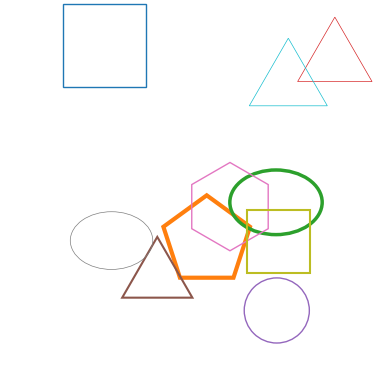[{"shape": "square", "thickness": 1, "radius": 0.54, "center": [0.272, 0.881]}, {"shape": "pentagon", "thickness": 3, "radius": 0.59, "center": [0.537, 0.374]}, {"shape": "oval", "thickness": 2.5, "radius": 0.6, "center": [0.717, 0.475]}, {"shape": "triangle", "thickness": 0.5, "radius": 0.56, "center": [0.87, 0.844]}, {"shape": "circle", "thickness": 1, "radius": 0.42, "center": [0.719, 0.194]}, {"shape": "triangle", "thickness": 1.5, "radius": 0.53, "center": [0.409, 0.279]}, {"shape": "hexagon", "thickness": 1, "radius": 0.57, "center": [0.597, 0.463]}, {"shape": "oval", "thickness": 0.5, "radius": 0.54, "center": [0.29, 0.375]}, {"shape": "square", "thickness": 1.5, "radius": 0.41, "center": [0.724, 0.372]}, {"shape": "triangle", "thickness": 0.5, "radius": 0.59, "center": [0.749, 0.784]}]